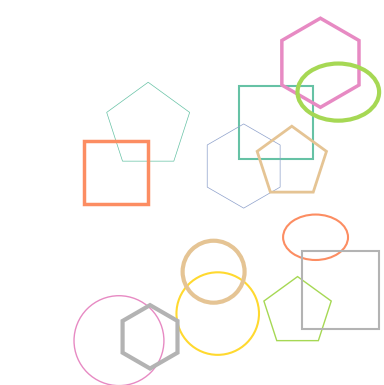[{"shape": "square", "thickness": 1.5, "radius": 0.48, "center": [0.717, 0.682]}, {"shape": "pentagon", "thickness": 0.5, "radius": 0.57, "center": [0.385, 0.673]}, {"shape": "oval", "thickness": 1.5, "radius": 0.42, "center": [0.82, 0.384]}, {"shape": "square", "thickness": 2.5, "radius": 0.41, "center": [0.302, 0.552]}, {"shape": "hexagon", "thickness": 0.5, "radius": 0.55, "center": [0.633, 0.569]}, {"shape": "circle", "thickness": 1, "radius": 0.58, "center": [0.309, 0.115]}, {"shape": "hexagon", "thickness": 2.5, "radius": 0.58, "center": [0.832, 0.837]}, {"shape": "pentagon", "thickness": 1, "radius": 0.46, "center": [0.773, 0.19]}, {"shape": "oval", "thickness": 3, "radius": 0.53, "center": [0.879, 0.761]}, {"shape": "circle", "thickness": 1.5, "radius": 0.54, "center": [0.566, 0.186]}, {"shape": "pentagon", "thickness": 2, "radius": 0.47, "center": [0.758, 0.578]}, {"shape": "circle", "thickness": 3, "radius": 0.4, "center": [0.555, 0.294]}, {"shape": "hexagon", "thickness": 3, "radius": 0.41, "center": [0.39, 0.125]}, {"shape": "square", "thickness": 1.5, "radius": 0.5, "center": [0.884, 0.247]}]